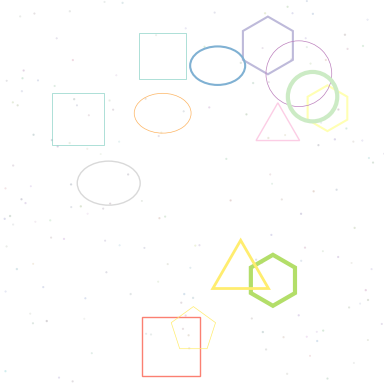[{"shape": "square", "thickness": 0.5, "radius": 0.34, "center": [0.202, 0.691]}, {"shape": "square", "thickness": 0.5, "radius": 0.3, "center": [0.423, 0.854]}, {"shape": "hexagon", "thickness": 1.5, "radius": 0.3, "center": [0.851, 0.719]}, {"shape": "hexagon", "thickness": 1.5, "radius": 0.37, "center": [0.696, 0.882]}, {"shape": "square", "thickness": 1, "radius": 0.38, "center": [0.445, 0.1]}, {"shape": "oval", "thickness": 1.5, "radius": 0.36, "center": [0.565, 0.829]}, {"shape": "oval", "thickness": 0.5, "radius": 0.37, "center": [0.422, 0.706]}, {"shape": "hexagon", "thickness": 3, "radius": 0.33, "center": [0.709, 0.272]}, {"shape": "triangle", "thickness": 1, "radius": 0.33, "center": [0.722, 0.668]}, {"shape": "oval", "thickness": 1, "radius": 0.41, "center": [0.282, 0.524]}, {"shape": "circle", "thickness": 0.5, "radius": 0.43, "center": [0.776, 0.809]}, {"shape": "circle", "thickness": 3, "radius": 0.32, "center": [0.812, 0.749]}, {"shape": "triangle", "thickness": 2, "radius": 0.42, "center": [0.625, 0.292]}, {"shape": "pentagon", "thickness": 0.5, "radius": 0.3, "center": [0.502, 0.143]}]